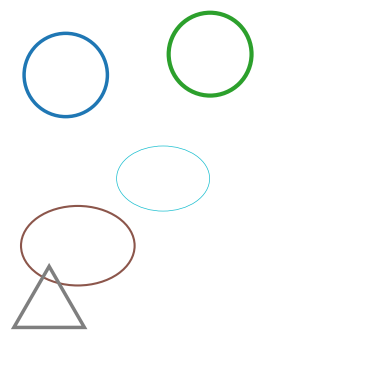[{"shape": "circle", "thickness": 2.5, "radius": 0.54, "center": [0.171, 0.805]}, {"shape": "circle", "thickness": 3, "radius": 0.54, "center": [0.546, 0.859]}, {"shape": "oval", "thickness": 1.5, "radius": 0.74, "center": [0.202, 0.362]}, {"shape": "triangle", "thickness": 2.5, "radius": 0.53, "center": [0.128, 0.202]}, {"shape": "oval", "thickness": 0.5, "radius": 0.6, "center": [0.424, 0.536]}]